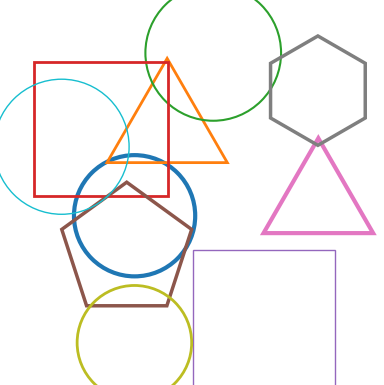[{"shape": "circle", "thickness": 3, "radius": 0.79, "center": [0.35, 0.44]}, {"shape": "triangle", "thickness": 2, "radius": 0.9, "center": [0.434, 0.668]}, {"shape": "circle", "thickness": 1.5, "radius": 0.88, "center": [0.554, 0.863]}, {"shape": "square", "thickness": 2, "radius": 0.87, "center": [0.262, 0.664]}, {"shape": "square", "thickness": 1, "radius": 0.92, "center": [0.686, 0.168]}, {"shape": "pentagon", "thickness": 2.5, "radius": 0.89, "center": [0.329, 0.349]}, {"shape": "triangle", "thickness": 3, "radius": 0.82, "center": [0.827, 0.477]}, {"shape": "hexagon", "thickness": 2.5, "radius": 0.71, "center": [0.826, 0.765]}, {"shape": "circle", "thickness": 2, "radius": 0.74, "center": [0.349, 0.11]}, {"shape": "circle", "thickness": 1, "radius": 0.88, "center": [0.16, 0.619]}]